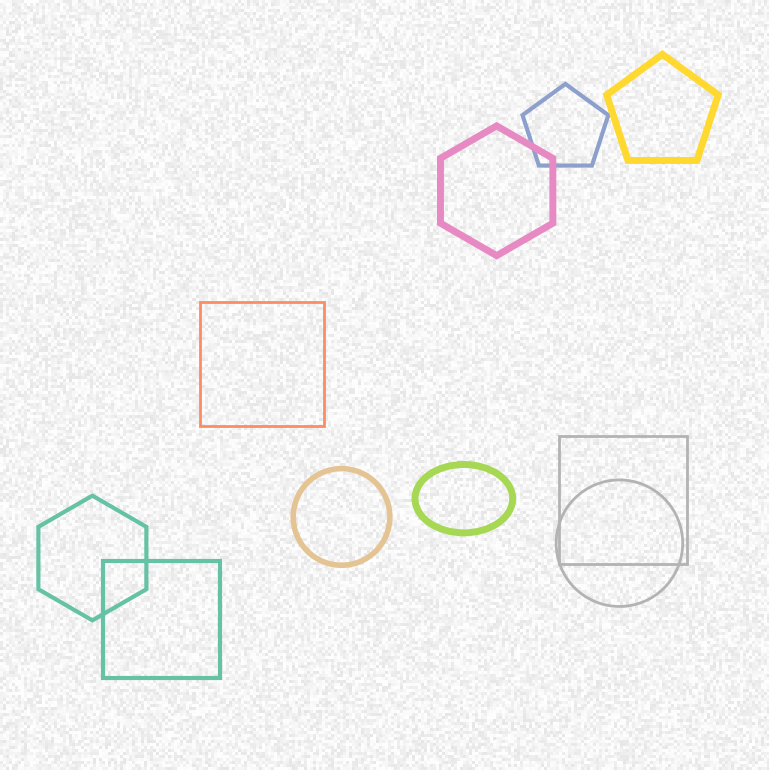[{"shape": "square", "thickness": 1.5, "radius": 0.38, "center": [0.209, 0.195]}, {"shape": "hexagon", "thickness": 1.5, "radius": 0.4, "center": [0.12, 0.275]}, {"shape": "square", "thickness": 1, "radius": 0.4, "center": [0.341, 0.527]}, {"shape": "pentagon", "thickness": 1.5, "radius": 0.29, "center": [0.734, 0.832]}, {"shape": "hexagon", "thickness": 2.5, "radius": 0.42, "center": [0.645, 0.752]}, {"shape": "oval", "thickness": 2.5, "radius": 0.32, "center": [0.602, 0.352]}, {"shape": "pentagon", "thickness": 2.5, "radius": 0.38, "center": [0.86, 0.853]}, {"shape": "circle", "thickness": 2, "radius": 0.31, "center": [0.444, 0.329]}, {"shape": "square", "thickness": 1, "radius": 0.42, "center": [0.809, 0.35]}, {"shape": "circle", "thickness": 1, "radius": 0.41, "center": [0.804, 0.295]}]